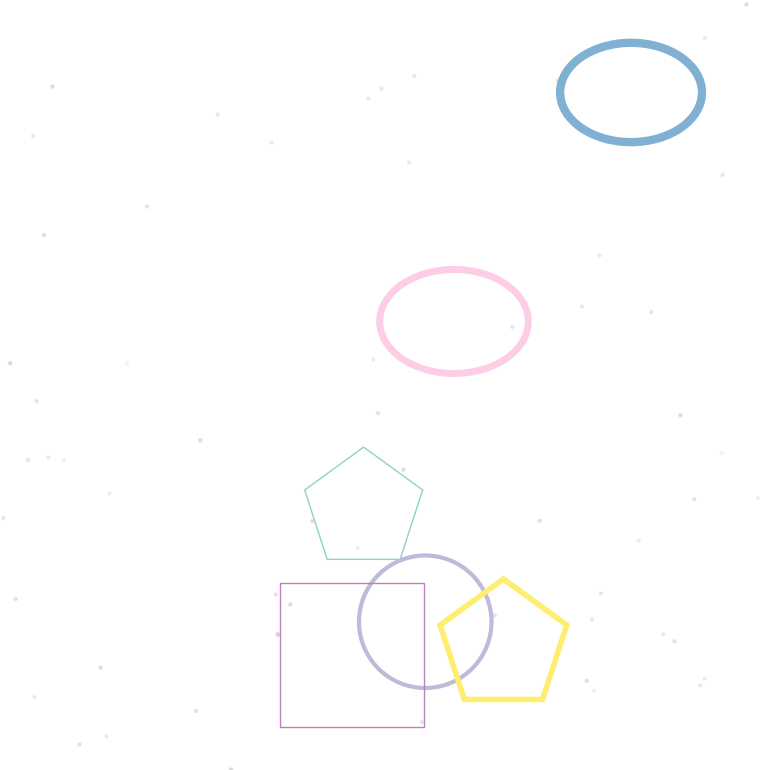[{"shape": "pentagon", "thickness": 0.5, "radius": 0.4, "center": [0.472, 0.339]}, {"shape": "circle", "thickness": 1.5, "radius": 0.43, "center": [0.552, 0.193]}, {"shape": "oval", "thickness": 3, "radius": 0.46, "center": [0.82, 0.88]}, {"shape": "oval", "thickness": 2.5, "radius": 0.48, "center": [0.59, 0.582]}, {"shape": "square", "thickness": 0.5, "radius": 0.47, "center": [0.457, 0.15]}, {"shape": "pentagon", "thickness": 2, "radius": 0.43, "center": [0.654, 0.162]}]